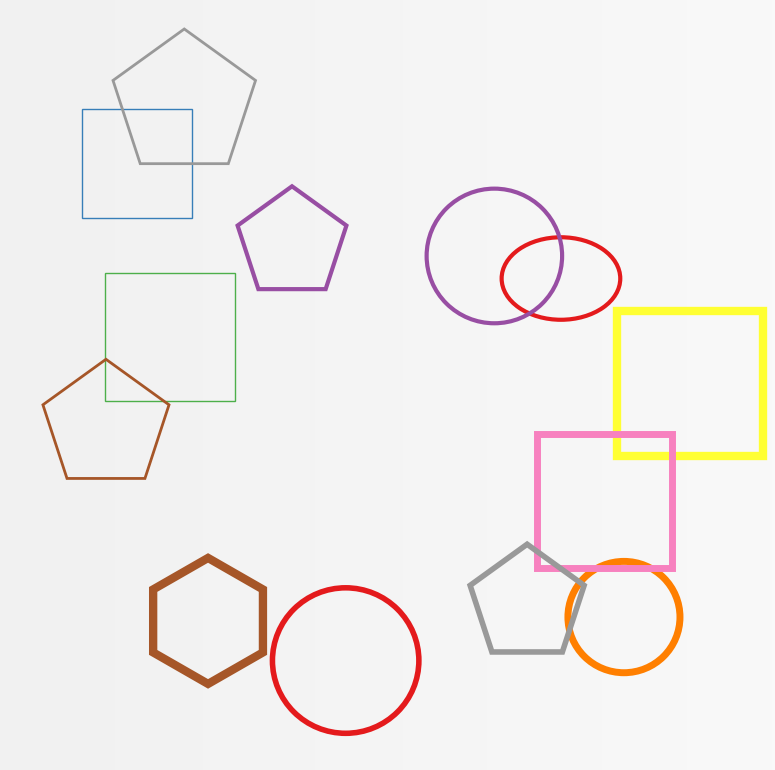[{"shape": "circle", "thickness": 2, "radius": 0.47, "center": [0.446, 0.142]}, {"shape": "oval", "thickness": 1.5, "radius": 0.38, "center": [0.724, 0.638]}, {"shape": "square", "thickness": 0.5, "radius": 0.35, "center": [0.177, 0.787]}, {"shape": "square", "thickness": 0.5, "radius": 0.42, "center": [0.219, 0.562]}, {"shape": "circle", "thickness": 1.5, "radius": 0.44, "center": [0.638, 0.668]}, {"shape": "pentagon", "thickness": 1.5, "radius": 0.37, "center": [0.377, 0.684]}, {"shape": "circle", "thickness": 2.5, "radius": 0.36, "center": [0.805, 0.199]}, {"shape": "square", "thickness": 3, "radius": 0.47, "center": [0.891, 0.502]}, {"shape": "hexagon", "thickness": 3, "radius": 0.41, "center": [0.268, 0.194]}, {"shape": "pentagon", "thickness": 1, "radius": 0.43, "center": [0.137, 0.448]}, {"shape": "square", "thickness": 2.5, "radius": 0.43, "center": [0.78, 0.349]}, {"shape": "pentagon", "thickness": 2, "radius": 0.39, "center": [0.68, 0.216]}, {"shape": "pentagon", "thickness": 1, "radius": 0.48, "center": [0.238, 0.866]}]